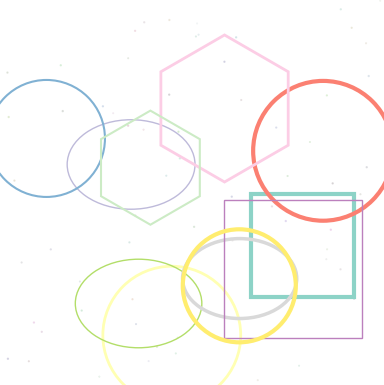[{"shape": "square", "thickness": 3, "radius": 0.67, "center": [0.786, 0.363]}, {"shape": "circle", "thickness": 2, "radius": 0.9, "center": [0.446, 0.129]}, {"shape": "oval", "thickness": 1, "radius": 0.83, "center": [0.341, 0.573]}, {"shape": "circle", "thickness": 3, "radius": 0.91, "center": [0.839, 0.608]}, {"shape": "circle", "thickness": 1.5, "radius": 0.76, "center": [0.121, 0.64]}, {"shape": "oval", "thickness": 1, "radius": 0.82, "center": [0.36, 0.212]}, {"shape": "hexagon", "thickness": 2, "radius": 0.95, "center": [0.583, 0.718]}, {"shape": "oval", "thickness": 2.5, "radius": 0.74, "center": [0.622, 0.276]}, {"shape": "square", "thickness": 1, "radius": 0.9, "center": [0.761, 0.301]}, {"shape": "hexagon", "thickness": 1.5, "radius": 0.74, "center": [0.391, 0.564]}, {"shape": "circle", "thickness": 3, "radius": 0.73, "center": [0.622, 0.258]}]